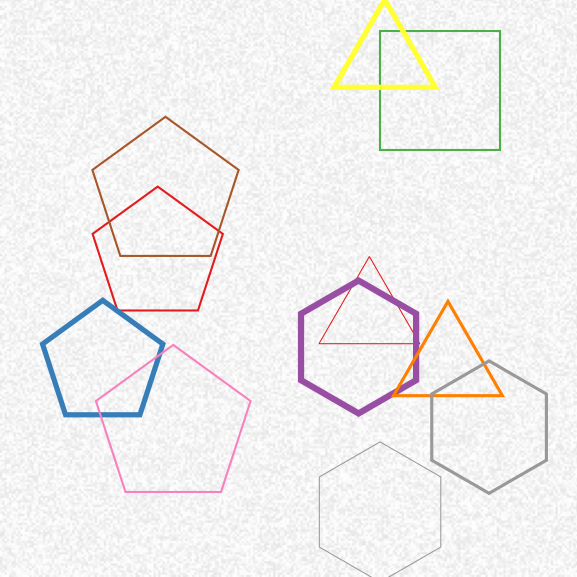[{"shape": "pentagon", "thickness": 1, "radius": 0.59, "center": [0.273, 0.557]}, {"shape": "triangle", "thickness": 0.5, "radius": 0.5, "center": [0.64, 0.454]}, {"shape": "pentagon", "thickness": 2.5, "radius": 0.55, "center": [0.178, 0.37]}, {"shape": "square", "thickness": 1, "radius": 0.52, "center": [0.762, 0.842]}, {"shape": "hexagon", "thickness": 3, "radius": 0.58, "center": [0.621, 0.398]}, {"shape": "triangle", "thickness": 1.5, "radius": 0.54, "center": [0.776, 0.368]}, {"shape": "triangle", "thickness": 2.5, "radius": 0.51, "center": [0.666, 0.899]}, {"shape": "pentagon", "thickness": 1, "radius": 0.67, "center": [0.287, 0.664]}, {"shape": "pentagon", "thickness": 1, "radius": 0.7, "center": [0.3, 0.261]}, {"shape": "hexagon", "thickness": 1.5, "radius": 0.57, "center": [0.847, 0.26]}, {"shape": "hexagon", "thickness": 0.5, "radius": 0.61, "center": [0.658, 0.113]}]